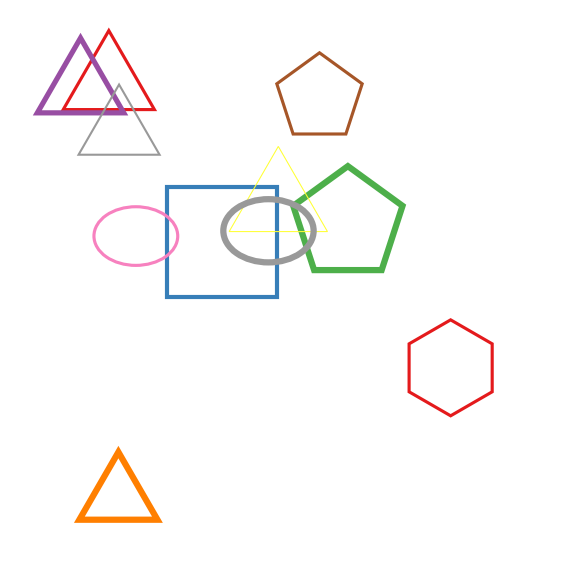[{"shape": "triangle", "thickness": 1.5, "radius": 0.46, "center": [0.188, 0.855]}, {"shape": "hexagon", "thickness": 1.5, "radius": 0.42, "center": [0.78, 0.362]}, {"shape": "square", "thickness": 2, "radius": 0.48, "center": [0.384, 0.58]}, {"shape": "pentagon", "thickness": 3, "radius": 0.5, "center": [0.602, 0.612]}, {"shape": "triangle", "thickness": 2.5, "radius": 0.43, "center": [0.139, 0.847]}, {"shape": "triangle", "thickness": 3, "radius": 0.39, "center": [0.205, 0.138]}, {"shape": "triangle", "thickness": 0.5, "radius": 0.49, "center": [0.482, 0.647]}, {"shape": "pentagon", "thickness": 1.5, "radius": 0.39, "center": [0.553, 0.83]}, {"shape": "oval", "thickness": 1.5, "radius": 0.36, "center": [0.235, 0.59]}, {"shape": "oval", "thickness": 3, "radius": 0.39, "center": [0.465, 0.6]}, {"shape": "triangle", "thickness": 1, "radius": 0.41, "center": [0.206, 0.772]}]